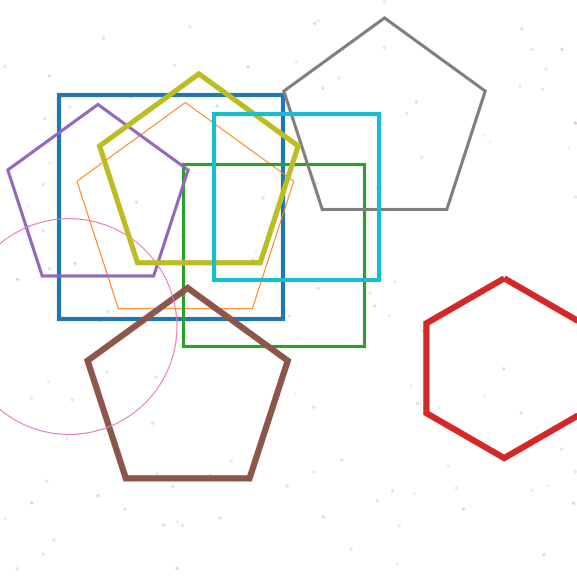[{"shape": "square", "thickness": 2, "radius": 0.97, "center": [0.296, 0.641]}, {"shape": "pentagon", "thickness": 0.5, "radius": 0.99, "center": [0.321, 0.624]}, {"shape": "square", "thickness": 1.5, "radius": 0.79, "center": [0.474, 0.557]}, {"shape": "hexagon", "thickness": 3, "radius": 0.78, "center": [0.873, 0.362]}, {"shape": "pentagon", "thickness": 1.5, "radius": 0.82, "center": [0.17, 0.654]}, {"shape": "pentagon", "thickness": 3, "radius": 0.91, "center": [0.325, 0.318]}, {"shape": "circle", "thickness": 0.5, "radius": 0.93, "center": [0.12, 0.434]}, {"shape": "pentagon", "thickness": 1.5, "radius": 0.92, "center": [0.666, 0.785]}, {"shape": "pentagon", "thickness": 2.5, "radius": 0.9, "center": [0.344, 0.69]}, {"shape": "square", "thickness": 2, "radius": 0.72, "center": [0.513, 0.658]}]